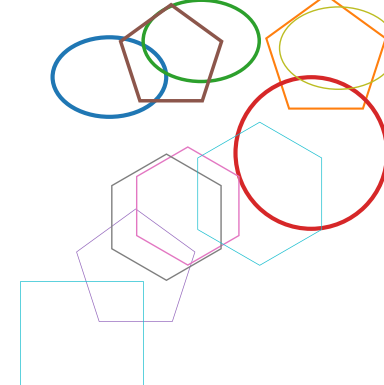[{"shape": "oval", "thickness": 3, "radius": 0.74, "center": [0.284, 0.8]}, {"shape": "pentagon", "thickness": 1.5, "radius": 0.82, "center": [0.847, 0.85]}, {"shape": "oval", "thickness": 2.5, "radius": 0.75, "center": [0.523, 0.894]}, {"shape": "circle", "thickness": 3, "radius": 0.98, "center": [0.809, 0.603]}, {"shape": "pentagon", "thickness": 0.5, "radius": 0.81, "center": [0.353, 0.296]}, {"shape": "pentagon", "thickness": 2.5, "radius": 0.69, "center": [0.444, 0.85]}, {"shape": "hexagon", "thickness": 1, "radius": 0.77, "center": [0.488, 0.465]}, {"shape": "hexagon", "thickness": 1, "radius": 0.82, "center": [0.432, 0.436]}, {"shape": "oval", "thickness": 1, "radius": 0.76, "center": [0.879, 0.875]}, {"shape": "hexagon", "thickness": 0.5, "radius": 0.93, "center": [0.675, 0.497]}, {"shape": "square", "thickness": 0.5, "radius": 0.8, "center": [0.211, 0.108]}]